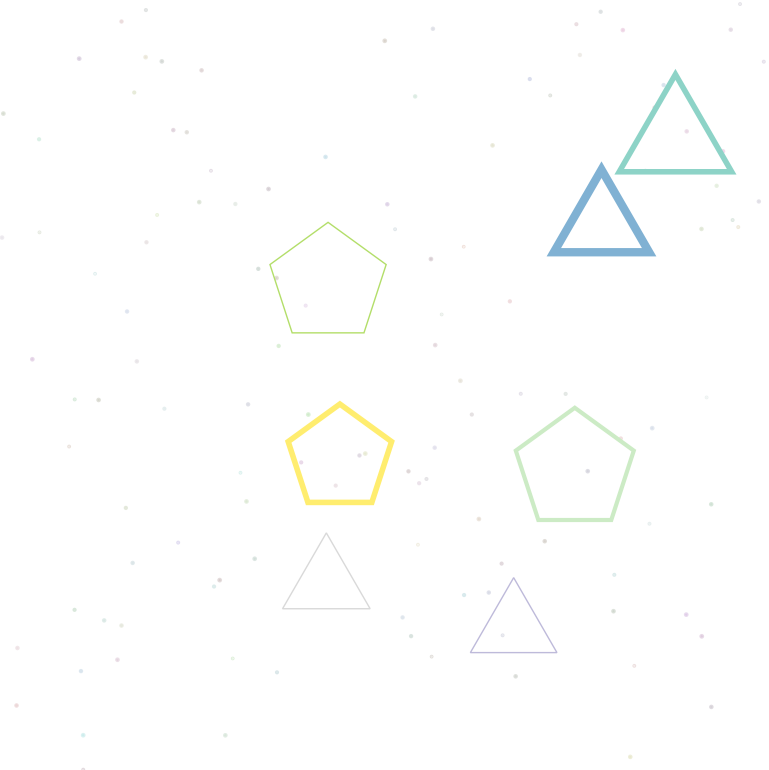[{"shape": "triangle", "thickness": 2, "radius": 0.42, "center": [0.877, 0.819]}, {"shape": "triangle", "thickness": 0.5, "radius": 0.32, "center": [0.667, 0.185]}, {"shape": "triangle", "thickness": 3, "radius": 0.36, "center": [0.781, 0.708]}, {"shape": "pentagon", "thickness": 0.5, "radius": 0.4, "center": [0.426, 0.632]}, {"shape": "triangle", "thickness": 0.5, "radius": 0.33, "center": [0.424, 0.242]}, {"shape": "pentagon", "thickness": 1.5, "radius": 0.4, "center": [0.746, 0.39]}, {"shape": "pentagon", "thickness": 2, "radius": 0.35, "center": [0.441, 0.405]}]